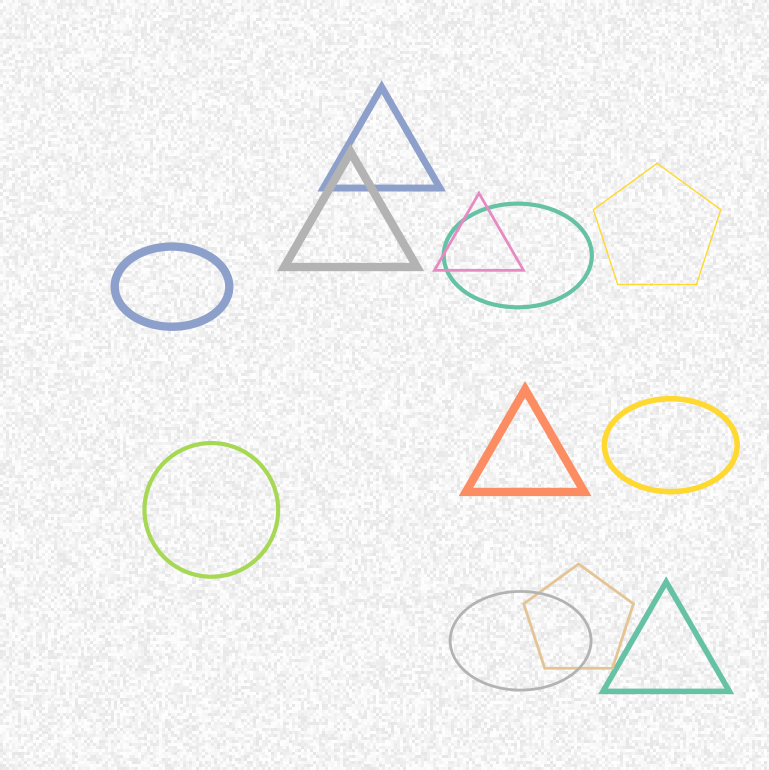[{"shape": "triangle", "thickness": 2, "radius": 0.47, "center": [0.865, 0.149]}, {"shape": "oval", "thickness": 1.5, "radius": 0.48, "center": [0.672, 0.668]}, {"shape": "triangle", "thickness": 3, "radius": 0.44, "center": [0.682, 0.406]}, {"shape": "triangle", "thickness": 2.5, "radius": 0.44, "center": [0.496, 0.799]}, {"shape": "oval", "thickness": 3, "radius": 0.37, "center": [0.223, 0.628]}, {"shape": "triangle", "thickness": 1, "radius": 0.33, "center": [0.622, 0.682]}, {"shape": "circle", "thickness": 1.5, "radius": 0.43, "center": [0.274, 0.338]}, {"shape": "pentagon", "thickness": 0.5, "radius": 0.43, "center": [0.853, 0.701]}, {"shape": "oval", "thickness": 2, "radius": 0.43, "center": [0.871, 0.422]}, {"shape": "pentagon", "thickness": 1, "radius": 0.37, "center": [0.751, 0.193]}, {"shape": "triangle", "thickness": 3, "radius": 0.5, "center": [0.455, 0.703]}, {"shape": "oval", "thickness": 1, "radius": 0.46, "center": [0.676, 0.168]}]